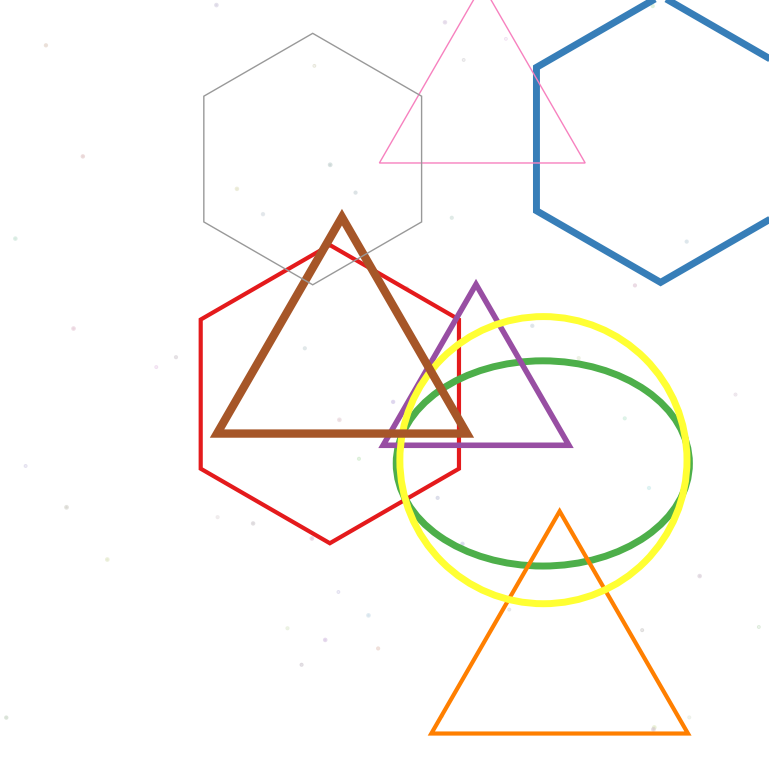[{"shape": "hexagon", "thickness": 1.5, "radius": 0.97, "center": [0.428, 0.488]}, {"shape": "hexagon", "thickness": 2.5, "radius": 0.93, "center": [0.858, 0.819]}, {"shape": "oval", "thickness": 2.5, "radius": 0.95, "center": [0.705, 0.398]}, {"shape": "triangle", "thickness": 2, "radius": 0.7, "center": [0.618, 0.491]}, {"shape": "triangle", "thickness": 1.5, "radius": 0.96, "center": [0.727, 0.144]}, {"shape": "circle", "thickness": 2.5, "radius": 0.93, "center": [0.706, 0.402]}, {"shape": "triangle", "thickness": 3, "radius": 0.94, "center": [0.444, 0.531]}, {"shape": "triangle", "thickness": 0.5, "radius": 0.77, "center": [0.626, 0.865]}, {"shape": "hexagon", "thickness": 0.5, "radius": 0.82, "center": [0.406, 0.793]}]